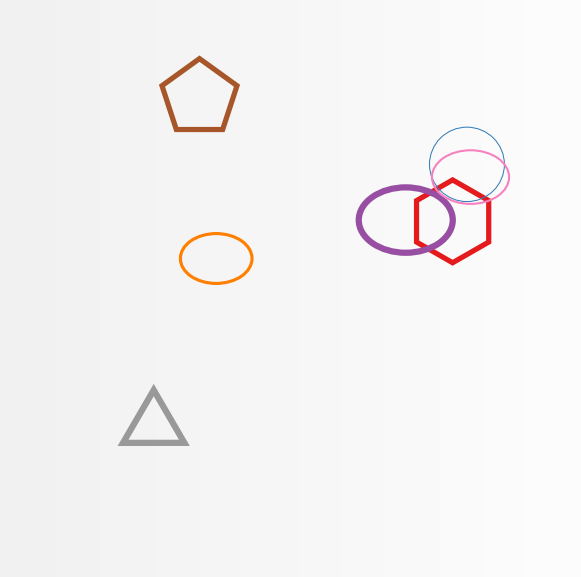[{"shape": "hexagon", "thickness": 2.5, "radius": 0.36, "center": [0.779, 0.616]}, {"shape": "circle", "thickness": 0.5, "radius": 0.32, "center": [0.803, 0.715]}, {"shape": "oval", "thickness": 3, "radius": 0.4, "center": [0.698, 0.618]}, {"shape": "oval", "thickness": 1.5, "radius": 0.31, "center": [0.372, 0.552]}, {"shape": "pentagon", "thickness": 2.5, "radius": 0.34, "center": [0.343, 0.83]}, {"shape": "oval", "thickness": 1, "radius": 0.33, "center": [0.809, 0.692]}, {"shape": "triangle", "thickness": 3, "radius": 0.3, "center": [0.264, 0.263]}]